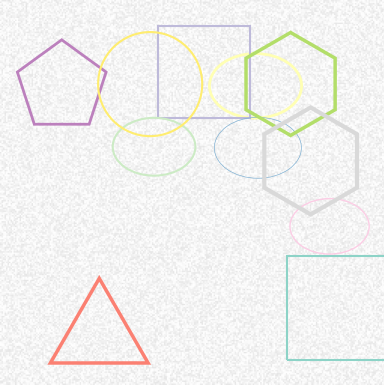[{"shape": "square", "thickness": 1.5, "radius": 0.67, "center": [0.879, 0.2]}, {"shape": "oval", "thickness": 2, "radius": 0.6, "center": [0.664, 0.777]}, {"shape": "square", "thickness": 1.5, "radius": 0.6, "center": [0.529, 0.814]}, {"shape": "triangle", "thickness": 2.5, "radius": 0.73, "center": [0.258, 0.13]}, {"shape": "oval", "thickness": 0.5, "radius": 0.57, "center": [0.67, 0.616]}, {"shape": "hexagon", "thickness": 2.5, "radius": 0.67, "center": [0.755, 0.782]}, {"shape": "oval", "thickness": 1, "radius": 0.51, "center": [0.856, 0.412]}, {"shape": "hexagon", "thickness": 3, "radius": 0.69, "center": [0.807, 0.582]}, {"shape": "pentagon", "thickness": 2, "radius": 0.61, "center": [0.16, 0.775]}, {"shape": "oval", "thickness": 1.5, "radius": 0.54, "center": [0.4, 0.619]}, {"shape": "circle", "thickness": 1.5, "radius": 0.68, "center": [0.39, 0.782]}]